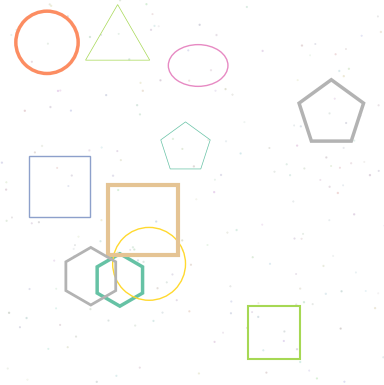[{"shape": "pentagon", "thickness": 0.5, "radius": 0.34, "center": [0.482, 0.616]}, {"shape": "hexagon", "thickness": 2.5, "radius": 0.34, "center": [0.311, 0.273]}, {"shape": "circle", "thickness": 2.5, "radius": 0.4, "center": [0.122, 0.89]}, {"shape": "square", "thickness": 1, "radius": 0.4, "center": [0.155, 0.516]}, {"shape": "oval", "thickness": 1, "radius": 0.39, "center": [0.515, 0.83]}, {"shape": "triangle", "thickness": 0.5, "radius": 0.48, "center": [0.306, 0.892]}, {"shape": "square", "thickness": 1.5, "radius": 0.34, "center": [0.712, 0.136]}, {"shape": "circle", "thickness": 1, "radius": 0.47, "center": [0.387, 0.315]}, {"shape": "square", "thickness": 3, "radius": 0.46, "center": [0.371, 0.428]}, {"shape": "hexagon", "thickness": 2, "radius": 0.37, "center": [0.236, 0.283]}, {"shape": "pentagon", "thickness": 2.5, "radius": 0.44, "center": [0.861, 0.705]}]